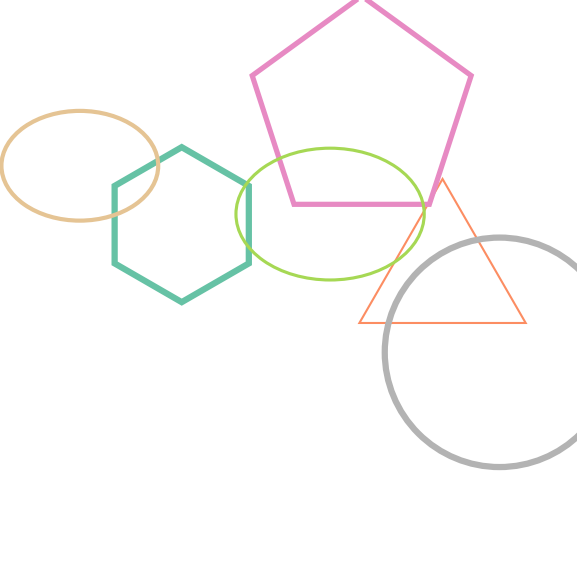[{"shape": "hexagon", "thickness": 3, "radius": 0.67, "center": [0.315, 0.61]}, {"shape": "triangle", "thickness": 1, "radius": 0.83, "center": [0.766, 0.523]}, {"shape": "pentagon", "thickness": 2.5, "radius": 1.0, "center": [0.626, 0.807]}, {"shape": "oval", "thickness": 1.5, "radius": 0.82, "center": [0.572, 0.628]}, {"shape": "oval", "thickness": 2, "radius": 0.68, "center": [0.138, 0.712]}, {"shape": "circle", "thickness": 3, "radius": 0.99, "center": [0.865, 0.389]}]